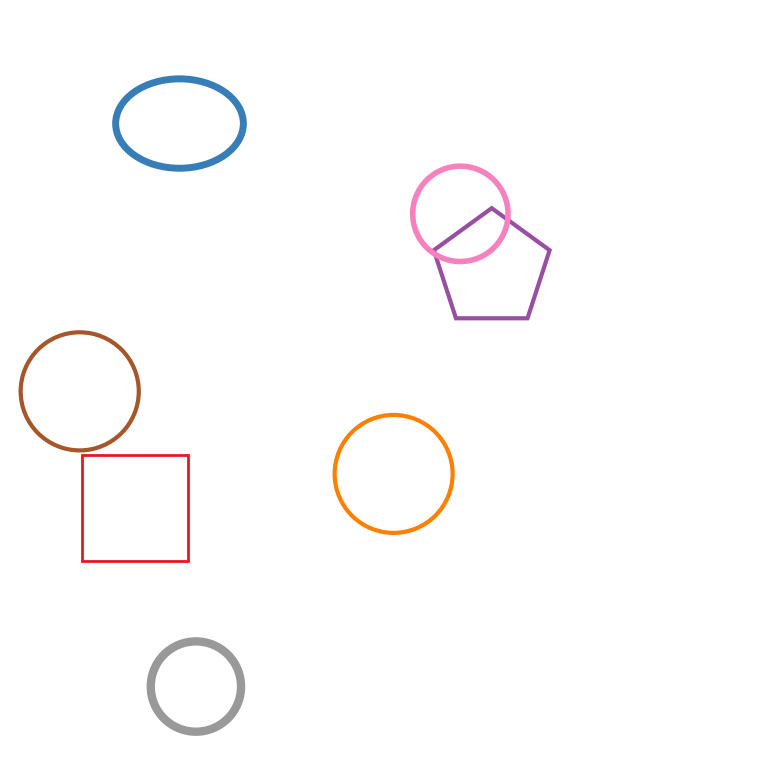[{"shape": "square", "thickness": 1, "radius": 0.35, "center": [0.175, 0.34]}, {"shape": "oval", "thickness": 2.5, "radius": 0.41, "center": [0.233, 0.84]}, {"shape": "pentagon", "thickness": 1.5, "radius": 0.4, "center": [0.639, 0.651]}, {"shape": "circle", "thickness": 1.5, "radius": 0.38, "center": [0.511, 0.385]}, {"shape": "circle", "thickness": 1.5, "radius": 0.38, "center": [0.104, 0.492]}, {"shape": "circle", "thickness": 2, "radius": 0.31, "center": [0.598, 0.722]}, {"shape": "circle", "thickness": 3, "radius": 0.29, "center": [0.254, 0.108]}]